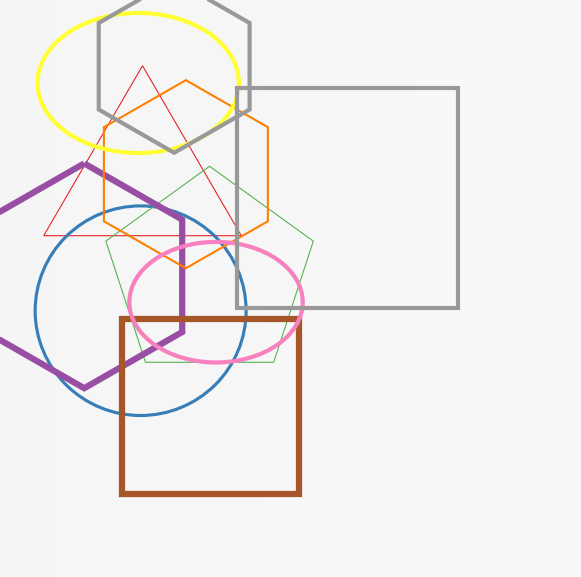[{"shape": "triangle", "thickness": 0.5, "radius": 0.98, "center": [0.245, 0.689]}, {"shape": "circle", "thickness": 1.5, "radius": 0.91, "center": [0.242, 0.461]}, {"shape": "pentagon", "thickness": 0.5, "radius": 0.94, "center": [0.361, 0.524]}, {"shape": "hexagon", "thickness": 3, "radius": 0.97, "center": [0.145, 0.522]}, {"shape": "hexagon", "thickness": 1, "radius": 0.81, "center": [0.32, 0.697]}, {"shape": "oval", "thickness": 2, "radius": 0.87, "center": [0.238, 0.855]}, {"shape": "square", "thickness": 3, "radius": 0.76, "center": [0.362, 0.295]}, {"shape": "oval", "thickness": 2, "radius": 0.75, "center": [0.372, 0.476]}, {"shape": "square", "thickness": 2, "radius": 0.95, "center": [0.597, 0.656]}, {"shape": "hexagon", "thickness": 2, "radius": 0.75, "center": [0.3, 0.884]}]